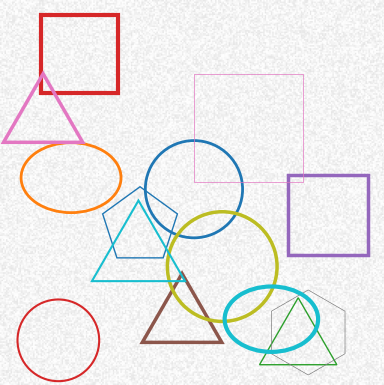[{"shape": "circle", "thickness": 2, "radius": 0.63, "center": [0.504, 0.509]}, {"shape": "pentagon", "thickness": 1, "radius": 0.51, "center": [0.364, 0.413]}, {"shape": "oval", "thickness": 2, "radius": 0.65, "center": [0.185, 0.539]}, {"shape": "triangle", "thickness": 1, "radius": 0.58, "center": [0.775, 0.111]}, {"shape": "square", "thickness": 3, "radius": 0.5, "center": [0.206, 0.86]}, {"shape": "circle", "thickness": 1.5, "radius": 0.53, "center": [0.152, 0.116]}, {"shape": "square", "thickness": 2.5, "radius": 0.52, "center": [0.851, 0.442]}, {"shape": "triangle", "thickness": 2.5, "radius": 0.6, "center": [0.473, 0.17]}, {"shape": "triangle", "thickness": 2.5, "radius": 0.59, "center": [0.112, 0.69]}, {"shape": "square", "thickness": 0.5, "radius": 0.7, "center": [0.646, 0.667]}, {"shape": "hexagon", "thickness": 0.5, "radius": 0.55, "center": [0.801, 0.136]}, {"shape": "circle", "thickness": 2.5, "radius": 0.71, "center": [0.577, 0.308]}, {"shape": "oval", "thickness": 3, "radius": 0.61, "center": [0.705, 0.171]}, {"shape": "triangle", "thickness": 1.5, "radius": 0.7, "center": [0.36, 0.34]}]